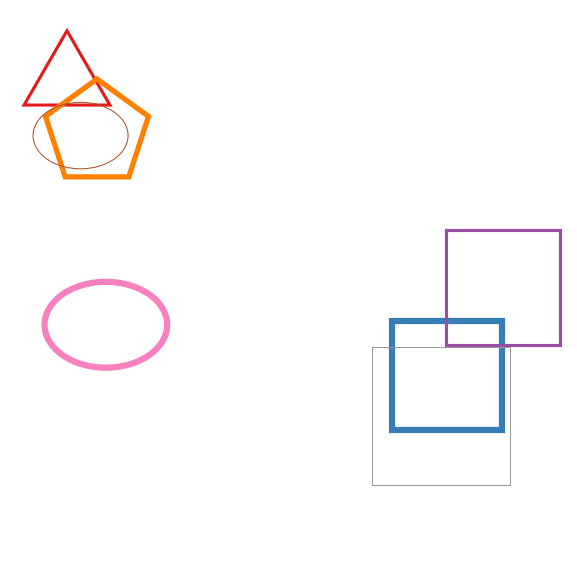[{"shape": "triangle", "thickness": 1.5, "radius": 0.43, "center": [0.116, 0.86]}, {"shape": "square", "thickness": 3, "radius": 0.47, "center": [0.774, 0.349]}, {"shape": "square", "thickness": 1.5, "radius": 0.5, "center": [0.871, 0.502]}, {"shape": "pentagon", "thickness": 2.5, "radius": 0.47, "center": [0.168, 0.769]}, {"shape": "oval", "thickness": 0.5, "radius": 0.41, "center": [0.139, 0.764]}, {"shape": "oval", "thickness": 3, "radius": 0.53, "center": [0.183, 0.437]}, {"shape": "square", "thickness": 0.5, "radius": 0.6, "center": [0.763, 0.279]}]